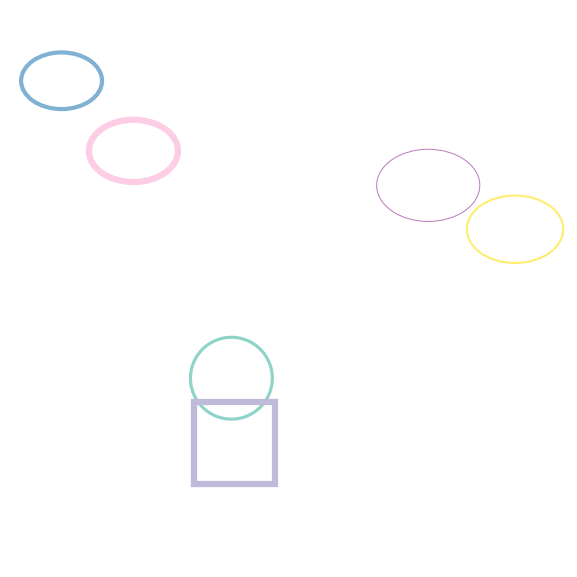[{"shape": "circle", "thickness": 1.5, "radius": 0.35, "center": [0.401, 0.344]}, {"shape": "square", "thickness": 3, "radius": 0.35, "center": [0.406, 0.232]}, {"shape": "oval", "thickness": 2, "radius": 0.35, "center": [0.107, 0.859]}, {"shape": "oval", "thickness": 3, "radius": 0.39, "center": [0.231, 0.738]}, {"shape": "oval", "thickness": 0.5, "radius": 0.45, "center": [0.742, 0.678]}, {"shape": "oval", "thickness": 1, "radius": 0.42, "center": [0.892, 0.602]}]